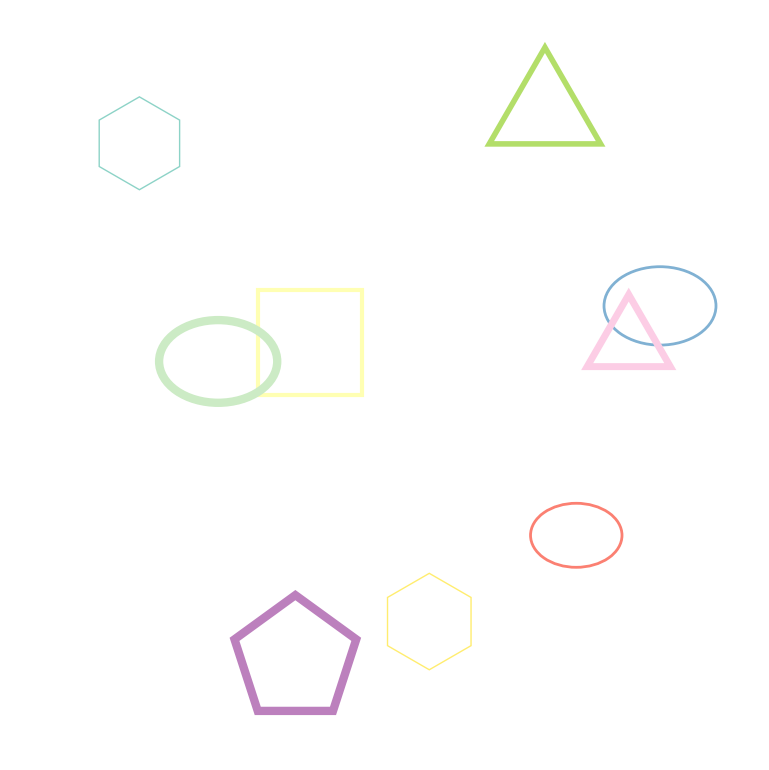[{"shape": "hexagon", "thickness": 0.5, "radius": 0.3, "center": [0.181, 0.814]}, {"shape": "square", "thickness": 1.5, "radius": 0.34, "center": [0.402, 0.555]}, {"shape": "oval", "thickness": 1, "radius": 0.3, "center": [0.748, 0.305]}, {"shape": "oval", "thickness": 1, "radius": 0.36, "center": [0.857, 0.603]}, {"shape": "triangle", "thickness": 2, "radius": 0.42, "center": [0.708, 0.855]}, {"shape": "triangle", "thickness": 2.5, "radius": 0.31, "center": [0.817, 0.555]}, {"shape": "pentagon", "thickness": 3, "radius": 0.42, "center": [0.384, 0.144]}, {"shape": "oval", "thickness": 3, "radius": 0.38, "center": [0.283, 0.531]}, {"shape": "hexagon", "thickness": 0.5, "radius": 0.31, "center": [0.558, 0.193]}]